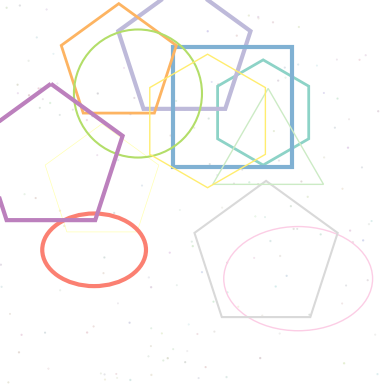[{"shape": "hexagon", "thickness": 2, "radius": 0.68, "center": [0.684, 0.708]}, {"shape": "pentagon", "thickness": 0.5, "radius": 0.78, "center": [0.265, 0.523]}, {"shape": "pentagon", "thickness": 3, "radius": 0.9, "center": [0.479, 0.863]}, {"shape": "oval", "thickness": 3, "radius": 0.67, "center": [0.244, 0.351]}, {"shape": "square", "thickness": 3, "radius": 0.78, "center": [0.604, 0.722]}, {"shape": "pentagon", "thickness": 2, "radius": 0.79, "center": [0.309, 0.833]}, {"shape": "circle", "thickness": 1.5, "radius": 0.83, "center": [0.358, 0.757]}, {"shape": "oval", "thickness": 1, "radius": 0.97, "center": [0.774, 0.276]}, {"shape": "pentagon", "thickness": 1.5, "radius": 0.98, "center": [0.691, 0.335]}, {"shape": "pentagon", "thickness": 3, "radius": 0.98, "center": [0.132, 0.587]}, {"shape": "triangle", "thickness": 1, "radius": 0.83, "center": [0.696, 0.604]}, {"shape": "hexagon", "thickness": 1, "radius": 0.87, "center": [0.539, 0.686]}]